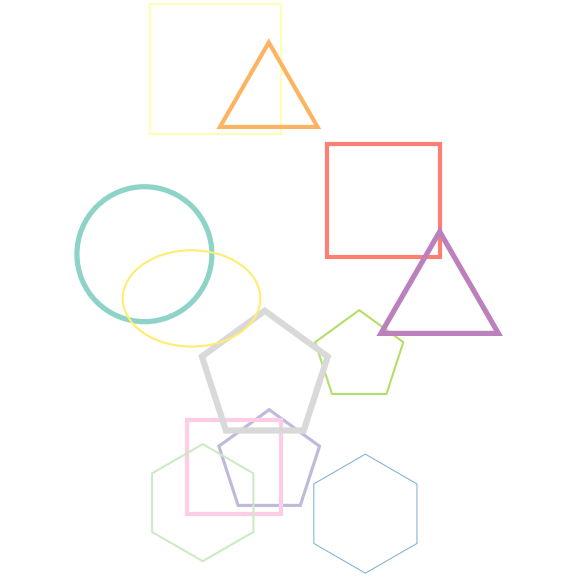[{"shape": "circle", "thickness": 2.5, "radius": 0.58, "center": [0.25, 0.559]}, {"shape": "square", "thickness": 1, "radius": 0.56, "center": [0.373, 0.88]}, {"shape": "pentagon", "thickness": 1.5, "radius": 0.46, "center": [0.466, 0.198]}, {"shape": "square", "thickness": 2, "radius": 0.49, "center": [0.664, 0.651]}, {"shape": "hexagon", "thickness": 0.5, "radius": 0.52, "center": [0.633, 0.11]}, {"shape": "triangle", "thickness": 2, "radius": 0.49, "center": [0.465, 0.828]}, {"shape": "pentagon", "thickness": 1, "radius": 0.4, "center": [0.622, 0.382]}, {"shape": "square", "thickness": 2, "radius": 0.41, "center": [0.406, 0.191]}, {"shape": "pentagon", "thickness": 3, "radius": 0.57, "center": [0.459, 0.346]}, {"shape": "triangle", "thickness": 2.5, "radius": 0.59, "center": [0.761, 0.481]}, {"shape": "hexagon", "thickness": 1, "radius": 0.51, "center": [0.351, 0.129]}, {"shape": "oval", "thickness": 1, "radius": 0.6, "center": [0.332, 0.482]}]